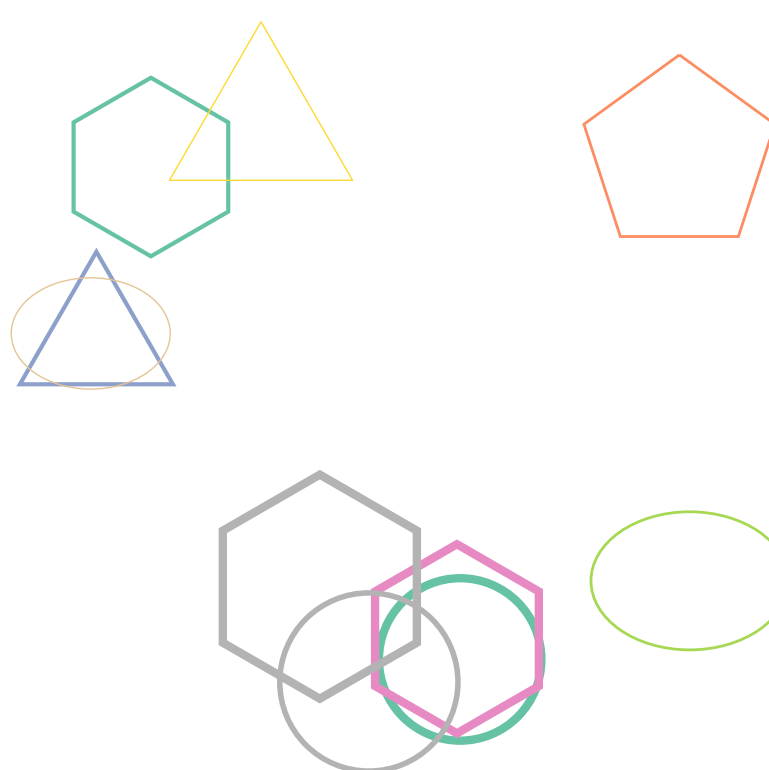[{"shape": "hexagon", "thickness": 1.5, "radius": 0.58, "center": [0.196, 0.783]}, {"shape": "circle", "thickness": 3, "radius": 0.53, "center": [0.598, 0.144]}, {"shape": "pentagon", "thickness": 1, "radius": 0.65, "center": [0.882, 0.798]}, {"shape": "triangle", "thickness": 1.5, "radius": 0.57, "center": [0.125, 0.558]}, {"shape": "hexagon", "thickness": 3, "radius": 0.61, "center": [0.593, 0.17]}, {"shape": "oval", "thickness": 1, "radius": 0.64, "center": [0.896, 0.246]}, {"shape": "triangle", "thickness": 0.5, "radius": 0.69, "center": [0.339, 0.834]}, {"shape": "oval", "thickness": 0.5, "radius": 0.52, "center": [0.118, 0.567]}, {"shape": "circle", "thickness": 2, "radius": 0.58, "center": [0.479, 0.114]}, {"shape": "hexagon", "thickness": 3, "radius": 0.73, "center": [0.415, 0.238]}]